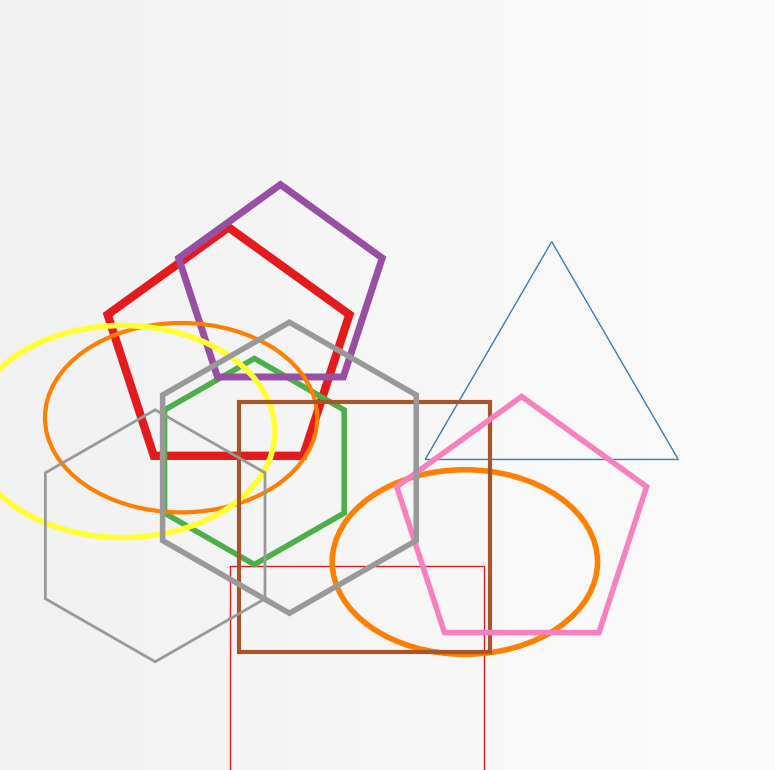[{"shape": "square", "thickness": 0.5, "radius": 0.82, "center": [0.46, 0.101]}, {"shape": "pentagon", "thickness": 3, "radius": 0.82, "center": [0.295, 0.541]}, {"shape": "triangle", "thickness": 0.5, "radius": 0.94, "center": [0.712, 0.498]}, {"shape": "hexagon", "thickness": 2, "radius": 0.67, "center": [0.328, 0.401]}, {"shape": "pentagon", "thickness": 2.5, "radius": 0.69, "center": [0.362, 0.622]}, {"shape": "oval", "thickness": 2, "radius": 0.86, "center": [0.6, 0.27]}, {"shape": "oval", "thickness": 1.5, "radius": 0.88, "center": [0.234, 0.458]}, {"shape": "oval", "thickness": 2, "radius": 0.98, "center": [0.158, 0.44]}, {"shape": "square", "thickness": 1.5, "radius": 0.81, "center": [0.471, 0.316]}, {"shape": "pentagon", "thickness": 2, "radius": 0.85, "center": [0.673, 0.316]}, {"shape": "hexagon", "thickness": 2, "radius": 0.94, "center": [0.373, 0.393]}, {"shape": "hexagon", "thickness": 1, "radius": 0.82, "center": [0.2, 0.304]}]